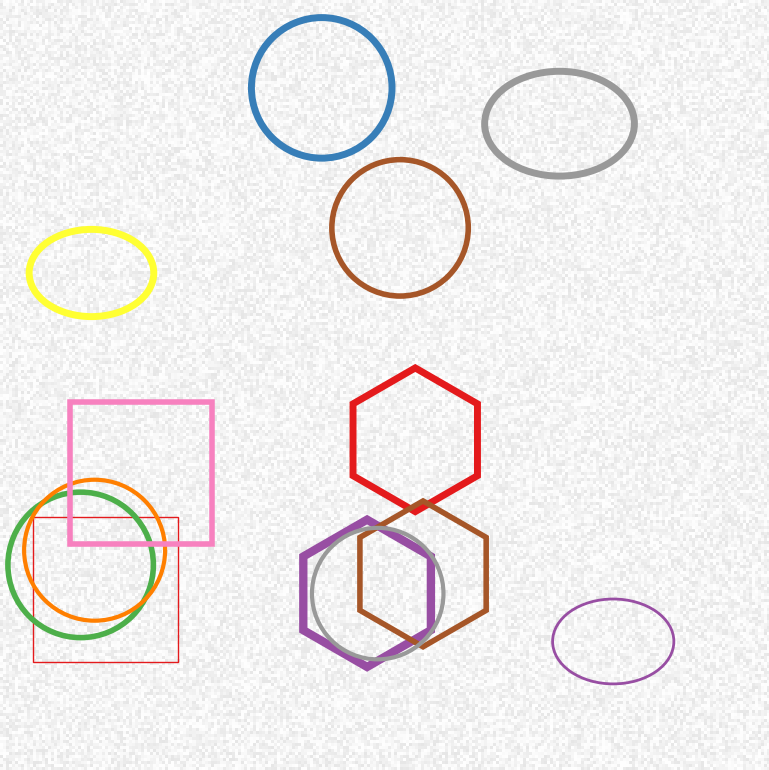[{"shape": "square", "thickness": 0.5, "radius": 0.47, "center": [0.137, 0.234]}, {"shape": "hexagon", "thickness": 2.5, "radius": 0.47, "center": [0.539, 0.429]}, {"shape": "circle", "thickness": 2.5, "radius": 0.46, "center": [0.418, 0.886]}, {"shape": "circle", "thickness": 2, "radius": 0.47, "center": [0.105, 0.266]}, {"shape": "hexagon", "thickness": 3, "radius": 0.48, "center": [0.477, 0.229]}, {"shape": "oval", "thickness": 1, "radius": 0.39, "center": [0.796, 0.167]}, {"shape": "circle", "thickness": 1.5, "radius": 0.46, "center": [0.123, 0.285]}, {"shape": "oval", "thickness": 2.5, "radius": 0.4, "center": [0.119, 0.645]}, {"shape": "circle", "thickness": 2, "radius": 0.44, "center": [0.52, 0.704]}, {"shape": "hexagon", "thickness": 2, "radius": 0.47, "center": [0.549, 0.255]}, {"shape": "square", "thickness": 2, "radius": 0.46, "center": [0.183, 0.386]}, {"shape": "oval", "thickness": 2.5, "radius": 0.49, "center": [0.727, 0.839]}, {"shape": "circle", "thickness": 1.5, "radius": 0.43, "center": [0.491, 0.229]}]